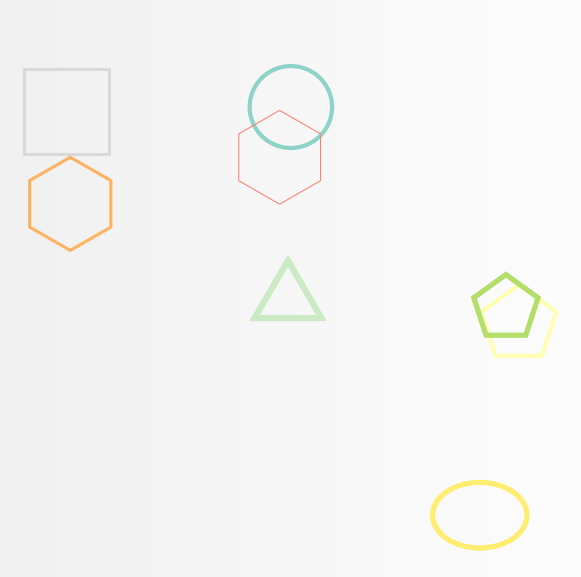[{"shape": "circle", "thickness": 2, "radius": 0.35, "center": [0.5, 0.814]}, {"shape": "pentagon", "thickness": 2, "radius": 0.34, "center": [0.893, 0.438]}, {"shape": "hexagon", "thickness": 0.5, "radius": 0.41, "center": [0.481, 0.727]}, {"shape": "hexagon", "thickness": 1.5, "radius": 0.4, "center": [0.121, 0.646]}, {"shape": "pentagon", "thickness": 2.5, "radius": 0.29, "center": [0.87, 0.466]}, {"shape": "square", "thickness": 1.5, "radius": 0.37, "center": [0.114, 0.807]}, {"shape": "triangle", "thickness": 3, "radius": 0.33, "center": [0.495, 0.482]}, {"shape": "oval", "thickness": 2.5, "radius": 0.41, "center": [0.825, 0.107]}]